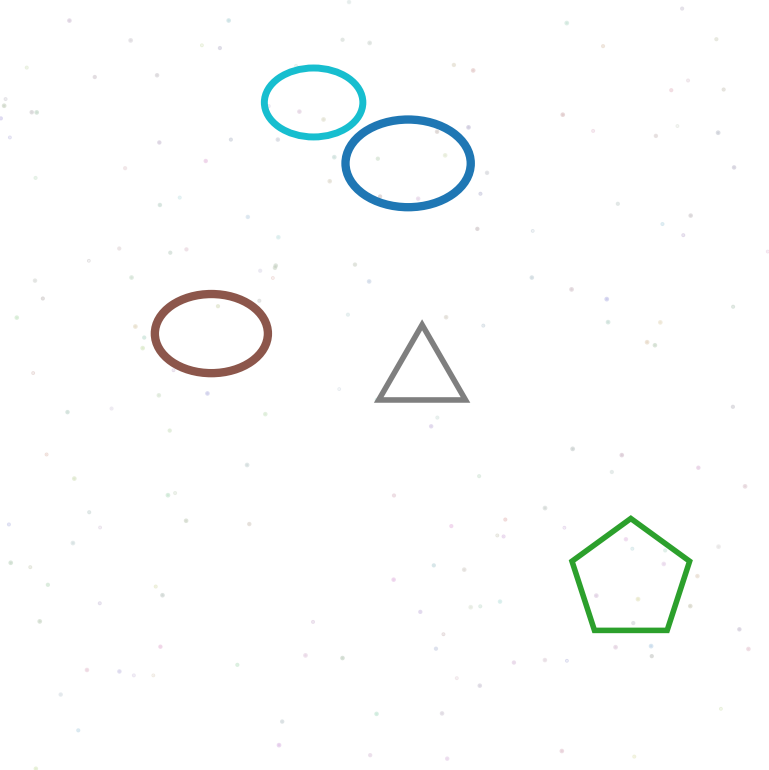[{"shape": "oval", "thickness": 3, "radius": 0.41, "center": [0.53, 0.788]}, {"shape": "pentagon", "thickness": 2, "radius": 0.4, "center": [0.819, 0.246]}, {"shape": "oval", "thickness": 3, "radius": 0.37, "center": [0.275, 0.567]}, {"shape": "triangle", "thickness": 2, "radius": 0.33, "center": [0.548, 0.513]}, {"shape": "oval", "thickness": 2.5, "radius": 0.32, "center": [0.407, 0.867]}]